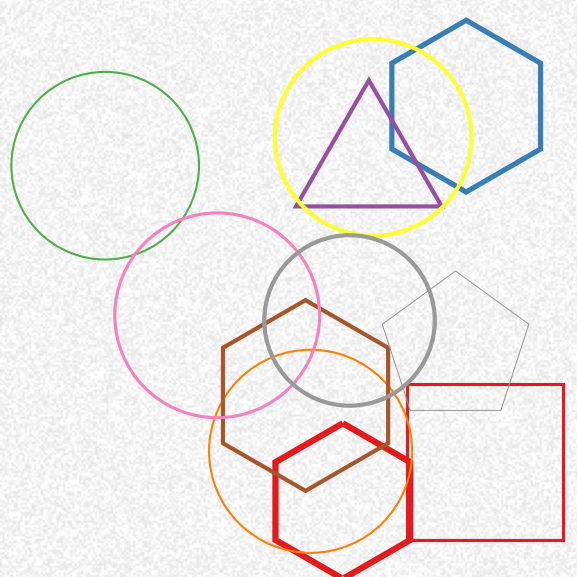[{"shape": "square", "thickness": 1.5, "radius": 0.67, "center": [0.84, 0.199]}, {"shape": "hexagon", "thickness": 3, "radius": 0.67, "center": [0.594, 0.131]}, {"shape": "hexagon", "thickness": 2.5, "radius": 0.74, "center": [0.807, 0.815]}, {"shape": "circle", "thickness": 1, "radius": 0.81, "center": [0.182, 0.712]}, {"shape": "triangle", "thickness": 2, "radius": 0.73, "center": [0.639, 0.715]}, {"shape": "circle", "thickness": 1, "radius": 0.88, "center": [0.538, 0.218]}, {"shape": "circle", "thickness": 2, "radius": 0.85, "center": [0.646, 0.761]}, {"shape": "hexagon", "thickness": 2, "radius": 0.83, "center": [0.529, 0.314]}, {"shape": "circle", "thickness": 1.5, "radius": 0.89, "center": [0.376, 0.453]}, {"shape": "circle", "thickness": 2, "radius": 0.74, "center": [0.605, 0.444]}, {"shape": "pentagon", "thickness": 0.5, "radius": 0.67, "center": [0.789, 0.396]}]